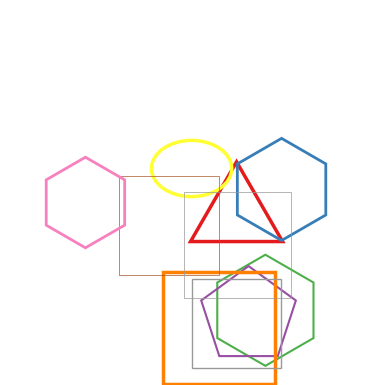[{"shape": "triangle", "thickness": 2.5, "radius": 0.69, "center": [0.614, 0.442]}, {"shape": "hexagon", "thickness": 2, "radius": 0.66, "center": [0.731, 0.508]}, {"shape": "hexagon", "thickness": 1.5, "radius": 0.72, "center": [0.689, 0.194]}, {"shape": "pentagon", "thickness": 1.5, "radius": 0.65, "center": [0.646, 0.18]}, {"shape": "square", "thickness": 2.5, "radius": 0.72, "center": [0.569, 0.148]}, {"shape": "oval", "thickness": 2.5, "radius": 0.52, "center": [0.498, 0.562]}, {"shape": "square", "thickness": 0.5, "radius": 0.65, "center": [0.439, 0.415]}, {"shape": "hexagon", "thickness": 2, "radius": 0.59, "center": [0.222, 0.474]}, {"shape": "square", "thickness": 1, "radius": 0.58, "center": [0.614, 0.16]}, {"shape": "square", "thickness": 0.5, "radius": 0.69, "center": [0.617, 0.364]}]